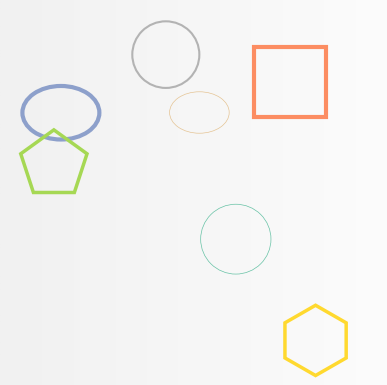[{"shape": "circle", "thickness": 0.5, "radius": 0.45, "center": [0.609, 0.379]}, {"shape": "square", "thickness": 3, "radius": 0.46, "center": [0.748, 0.787]}, {"shape": "oval", "thickness": 3, "radius": 0.5, "center": [0.157, 0.707]}, {"shape": "pentagon", "thickness": 2.5, "radius": 0.45, "center": [0.139, 0.573]}, {"shape": "hexagon", "thickness": 2.5, "radius": 0.46, "center": [0.814, 0.116]}, {"shape": "oval", "thickness": 0.5, "radius": 0.38, "center": [0.515, 0.708]}, {"shape": "circle", "thickness": 1.5, "radius": 0.43, "center": [0.428, 0.858]}]